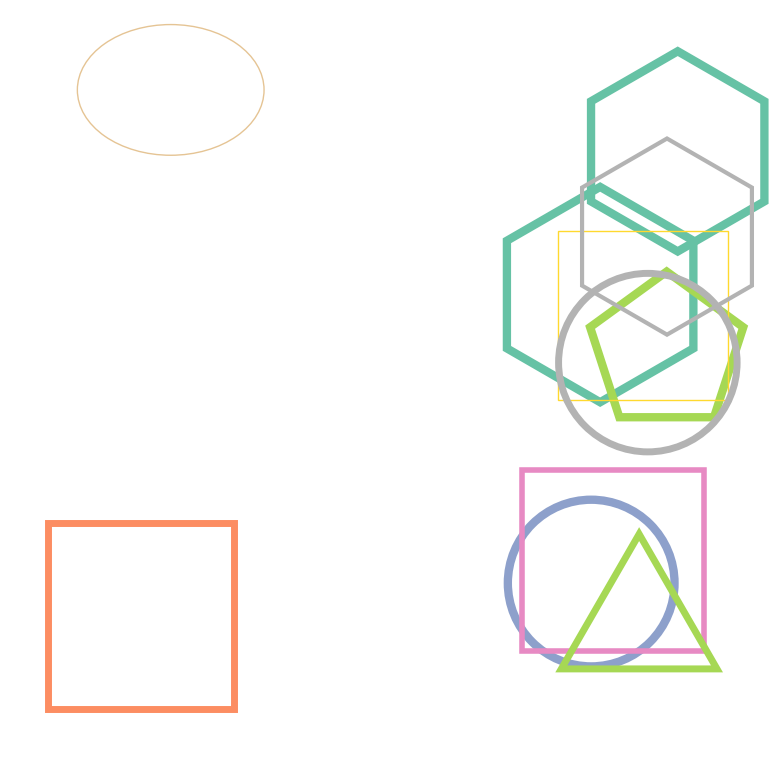[{"shape": "hexagon", "thickness": 3, "radius": 0.7, "center": [0.779, 0.617]}, {"shape": "hexagon", "thickness": 3, "radius": 0.65, "center": [0.88, 0.803]}, {"shape": "square", "thickness": 2.5, "radius": 0.6, "center": [0.183, 0.201]}, {"shape": "circle", "thickness": 3, "radius": 0.54, "center": [0.768, 0.243]}, {"shape": "square", "thickness": 2, "radius": 0.59, "center": [0.796, 0.272]}, {"shape": "pentagon", "thickness": 3, "radius": 0.52, "center": [0.866, 0.543]}, {"shape": "triangle", "thickness": 2.5, "radius": 0.58, "center": [0.83, 0.19]}, {"shape": "square", "thickness": 0.5, "radius": 0.55, "center": [0.835, 0.591]}, {"shape": "oval", "thickness": 0.5, "radius": 0.61, "center": [0.222, 0.883]}, {"shape": "hexagon", "thickness": 1.5, "radius": 0.64, "center": [0.866, 0.693]}, {"shape": "circle", "thickness": 2.5, "radius": 0.58, "center": [0.841, 0.529]}]